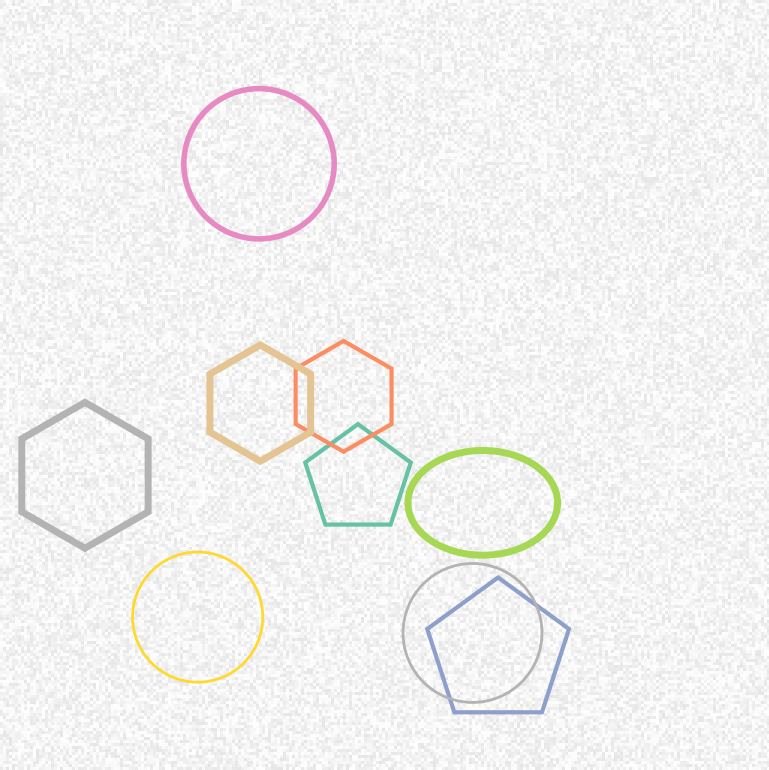[{"shape": "pentagon", "thickness": 1.5, "radius": 0.36, "center": [0.465, 0.377]}, {"shape": "hexagon", "thickness": 1.5, "radius": 0.36, "center": [0.446, 0.485]}, {"shape": "pentagon", "thickness": 1.5, "radius": 0.48, "center": [0.647, 0.153]}, {"shape": "circle", "thickness": 2, "radius": 0.49, "center": [0.336, 0.787]}, {"shape": "oval", "thickness": 2.5, "radius": 0.49, "center": [0.627, 0.347]}, {"shape": "circle", "thickness": 1, "radius": 0.42, "center": [0.257, 0.199]}, {"shape": "hexagon", "thickness": 2.5, "radius": 0.38, "center": [0.338, 0.477]}, {"shape": "hexagon", "thickness": 2.5, "radius": 0.47, "center": [0.11, 0.383]}, {"shape": "circle", "thickness": 1, "radius": 0.45, "center": [0.614, 0.178]}]